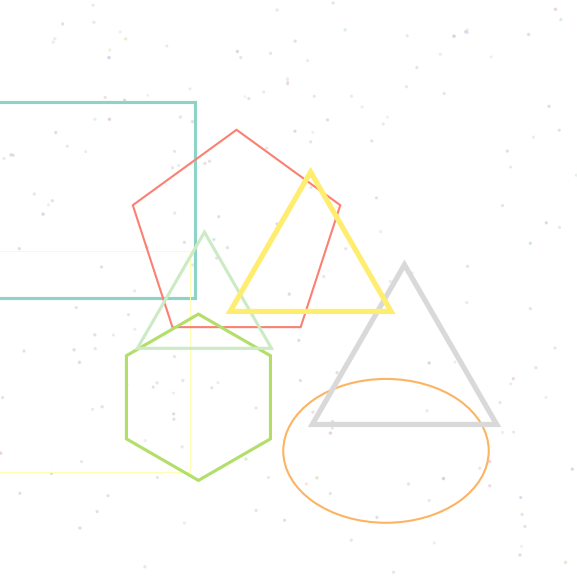[{"shape": "square", "thickness": 1.5, "radius": 0.85, "center": [0.167, 0.653]}, {"shape": "square", "thickness": 0.5, "radius": 0.95, "center": [0.138, 0.373]}, {"shape": "pentagon", "thickness": 1, "radius": 0.94, "center": [0.41, 0.585]}, {"shape": "oval", "thickness": 1, "radius": 0.89, "center": [0.668, 0.218]}, {"shape": "hexagon", "thickness": 1.5, "radius": 0.72, "center": [0.344, 0.311]}, {"shape": "triangle", "thickness": 2.5, "radius": 0.92, "center": [0.7, 0.356]}, {"shape": "triangle", "thickness": 1.5, "radius": 0.67, "center": [0.354, 0.463]}, {"shape": "triangle", "thickness": 2.5, "radius": 0.8, "center": [0.538, 0.54]}]